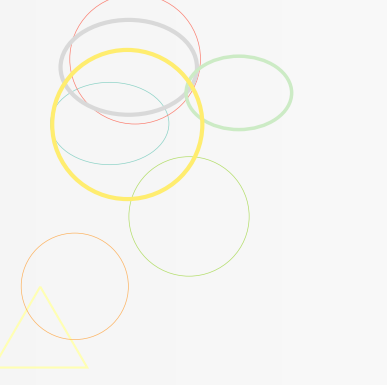[{"shape": "oval", "thickness": 0.5, "radius": 0.76, "center": [0.283, 0.679]}, {"shape": "triangle", "thickness": 1.5, "radius": 0.7, "center": [0.104, 0.115]}, {"shape": "circle", "thickness": 0.5, "radius": 0.84, "center": [0.349, 0.847]}, {"shape": "circle", "thickness": 0.5, "radius": 0.69, "center": [0.193, 0.256]}, {"shape": "circle", "thickness": 0.5, "radius": 0.78, "center": [0.488, 0.438]}, {"shape": "oval", "thickness": 3, "radius": 0.88, "center": [0.332, 0.825]}, {"shape": "oval", "thickness": 2.5, "radius": 0.68, "center": [0.616, 0.759]}, {"shape": "circle", "thickness": 3, "radius": 0.97, "center": [0.328, 0.677]}]